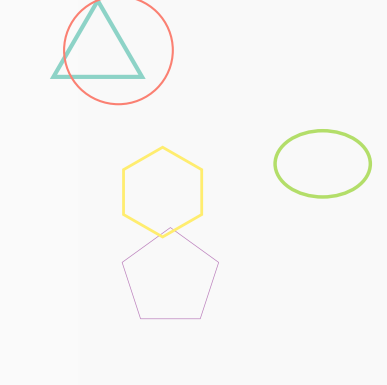[{"shape": "triangle", "thickness": 3, "radius": 0.66, "center": [0.252, 0.866]}, {"shape": "circle", "thickness": 1.5, "radius": 0.7, "center": [0.306, 0.87]}, {"shape": "oval", "thickness": 2.5, "radius": 0.61, "center": [0.833, 0.574]}, {"shape": "pentagon", "thickness": 0.5, "radius": 0.65, "center": [0.44, 0.278]}, {"shape": "hexagon", "thickness": 2, "radius": 0.58, "center": [0.42, 0.501]}]